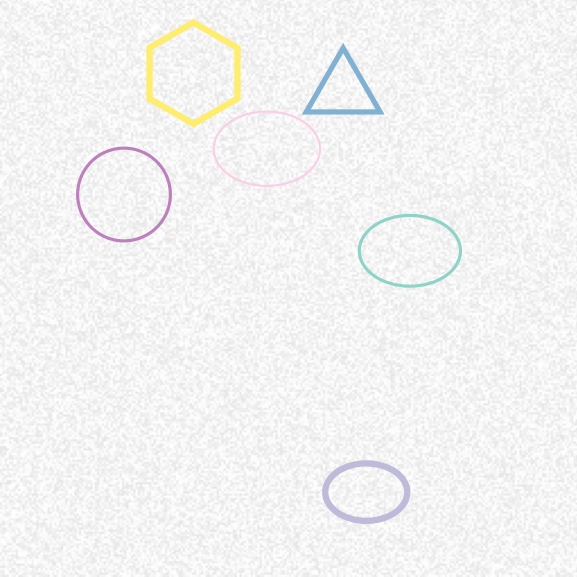[{"shape": "oval", "thickness": 1.5, "radius": 0.44, "center": [0.71, 0.565]}, {"shape": "oval", "thickness": 3, "radius": 0.36, "center": [0.634, 0.147]}, {"shape": "triangle", "thickness": 2.5, "radius": 0.37, "center": [0.594, 0.842]}, {"shape": "oval", "thickness": 1, "radius": 0.46, "center": [0.462, 0.742]}, {"shape": "circle", "thickness": 1.5, "radius": 0.4, "center": [0.215, 0.662]}, {"shape": "hexagon", "thickness": 3, "radius": 0.44, "center": [0.335, 0.872]}]